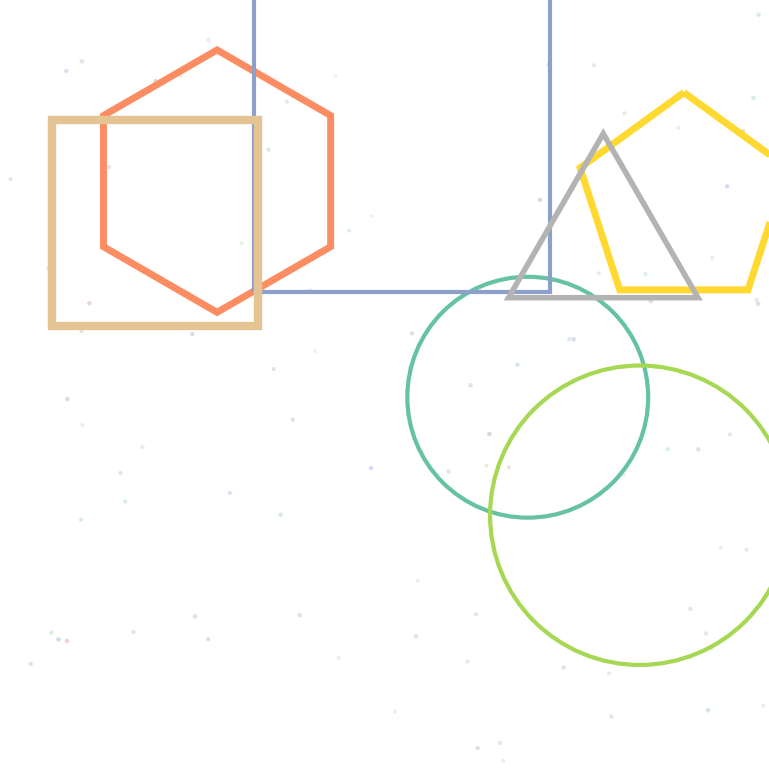[{"shape": "circle", "thickness": 1.5, "radius": 0.78, "center": [0.685, 0.484]}, {"shape": "hexagon", "thickness": 2.5, "radius": 0.85, "center": [0.282, 0.765]}, {"shape": "square", "thickness": 1.5, "radius": 0.96, "center": [0.522, 0.813]}, {"shape": "circle", "thickness": 1.5, "radius": 0.97, "center": [0.831, 0.331]}, {"shape": "pentagon", "thickness": 2.5, "radius": 0.71, "center": [0.888, 0.738]}, {"shape": "square", "thickness": 3, "radius": 0.67, "center": [0.201, 0.71]}, {"shape": "triangle", "thickness": 2, "radius": 0.71, "center": [0.783, 0.684]}]